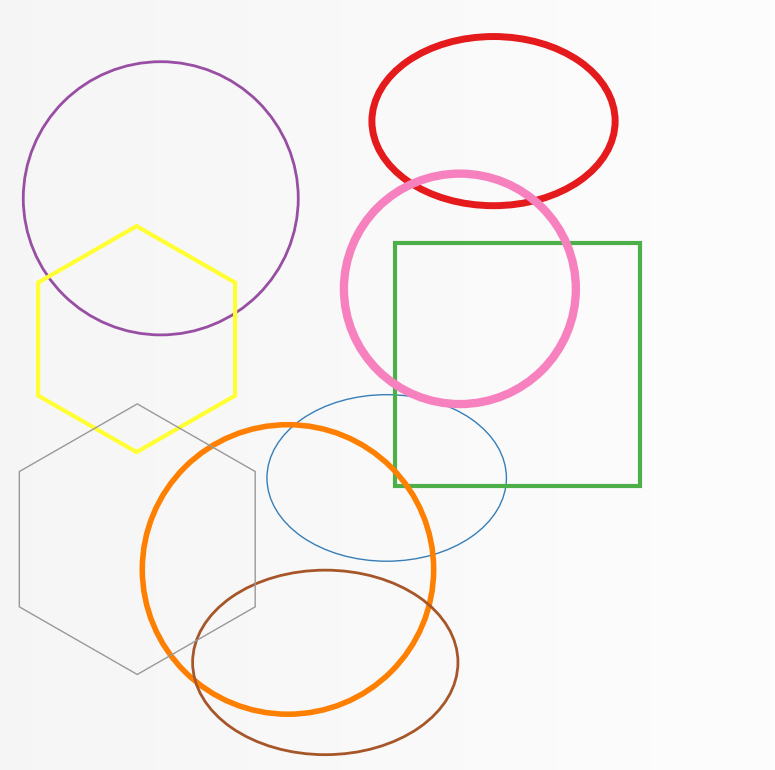[{"shape": "oval", "thickness": 2.5, "radius": 0.78, "center": [0.637, 0.843]}, {"shape": "oval", "thickness": 0.5, "radius": 0.77, "center": [0.499, 0.379]}, {"shape": "square", "thickness": 1.5, "radius": 0.79, "center": [0.667, 0.527]}, {"shape": "circle", "thickness": 1, "radius": 0.89, "center": [0.207, 0.742]}, {"shape": "circle", "thickness": 2, "radius": 0.94, "center": [0.372, 0.26]}, {"shape": "hexagon", "thickness": 1.5, "radius": 0.73, "center": [0.176, 0.56]}, {"shape": "oval", "thickness": 1, "radius": 0.86, "center": [0.42, 0.14]}, {"shape": "circle", "thickness": 3, "radius": 0.75, "center": [0.593, 0.625]}, {"shape": "hexagon", "thickness": 0.5, "radius": 0.88, "center": [0.177, 0.3]}]